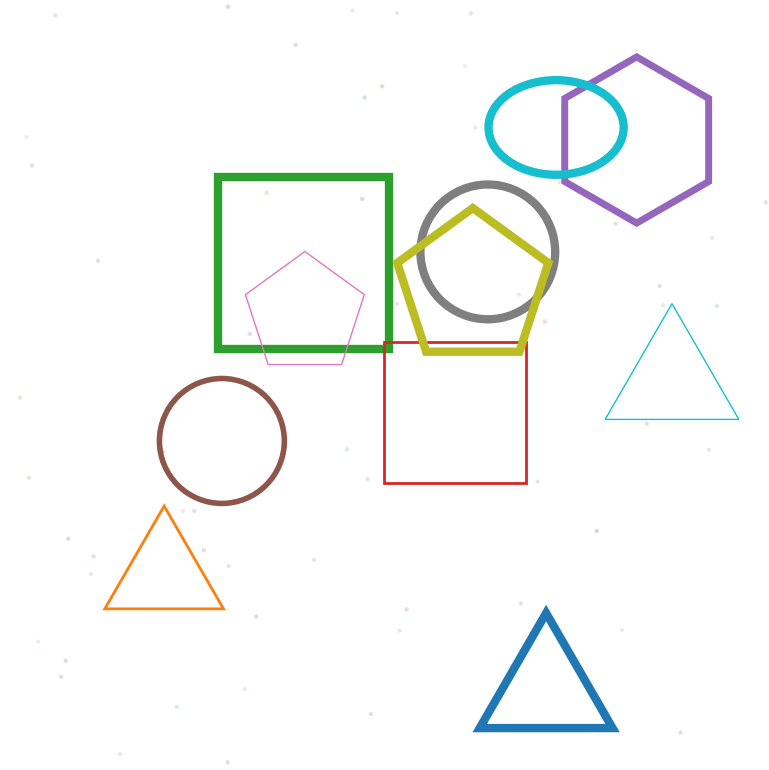[{"shape": "triangle", "thickness": 3, "radius": 0.5, "center": [0.709, 0.104]}, {"shape": "triangle", "thickness": 1, "radius": 0.44, "center": [0.213, 0.254]}, {"shape": "square", "thickness": 3, "radius": 0.56, "center": [0.394, 0.659]}, {"shape": "square", "thickness": 1, "radius": 0.46, "center": [0.591, 0.464]}, {"shape": "hexagon", "thickness": 2.5, "radius": 0.54, "center": [0.827, 0.818]}, {"shape": "circle", "thickness": 2, "radius": 0.41, "center": [0.288, 0.427]}, {"shape": "pentagon", "thickness": 0.5, "radius": 0.41, "center": [0.396, 0.592]}, {"shape": "circle", "thickness": 3, "radius": 0.44, "center": [0.633, 0.673]}, {"shape": "pentagon", "thickness": 3, "radius": 0.52, "center": [0.614, 0.627]}, {"shape": "triangle", "thickness": 0.5, "radius": 0.5, "center": [0.873, 0.505]}, {"shape": "oval", "thickness": 3, "radius": 0.44, "center": [0.722, 0.834]}]